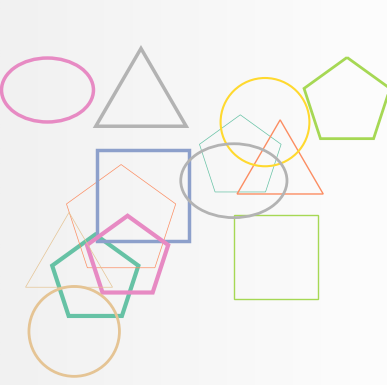[{"shape": "pentagon", "thickness": 3, "radius": 0.58, "center": [0.246, 0.274]}, {"shape": "pentagon", "thickness": 0.5, "radius": 0.55, "center": [0.62, 0.591]}, {"shape": "pentagon", "thickness": 0.5, "radius": 0.74, "center": [0.313, 0.424]}, {"shape": "triangle", "thickness": 1, "radius": 0.64, "center": [0.723, 0.56]}, {"shape": "square", "thickness": 2.5, "radius": 0.59, "center": [0.369, 0.492]}, {"shape": "oval", "thickness": 2.5, "radius": 0.59, "center": [0.123, 0.766]}, {"shape": "pentagon", "thickness": 3, "radius": 0.55, "center": [0.329, 0.329]}, {"shape": "square", "thickness": 1, "radius": 0.54, "center": [0.713, 0.333]}, {"shape": "pentagon", "thickness": 2, "radius": 0.58, "center": [0.896, 0.734]}, {"shape": "circle", "thickness": 1.5, "radius": 0.57, "center": [0.684, 0.683]}, {"shape": "circle", "thickness": 2, "radius": 0.58, "center": [0.191, 0.139]}, {"shape": "triangle", "thickness": 0.5, "radius": 0.65, "center": [0.178, 0.319]}, {"shape": "oval", "thickness": 2, "radius": 0.69, "center": [0.604, 0.531]}, {"shape": "triangle", "thickness": 2.5, "radius": 0.67, "center": [0.364, 0.739]}]